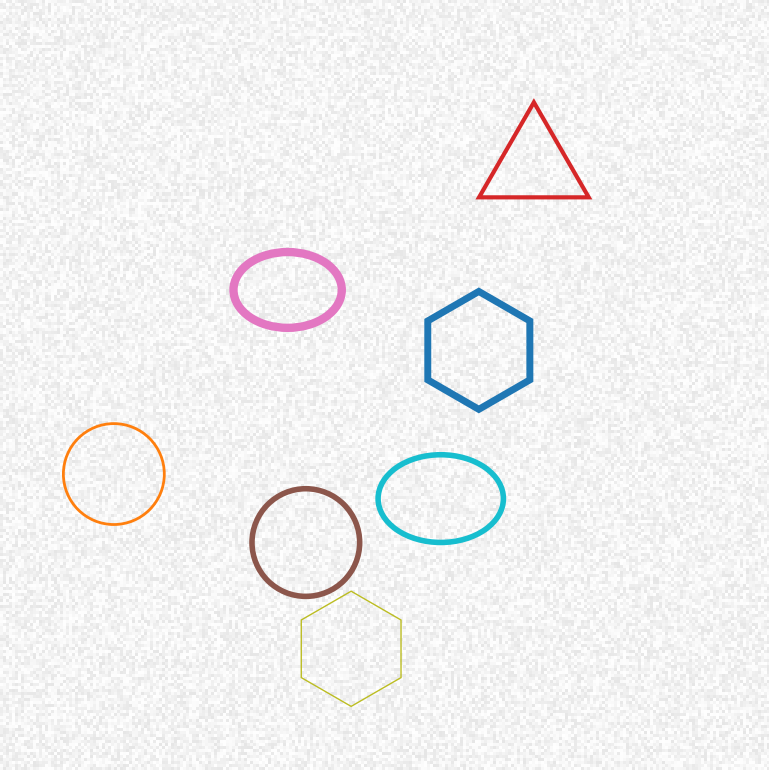[{"shape": "hexagon", "thickness": 2.5, "radius": 0.38, "center": [0.622, 0.545]}, {"shape": "circle", "thickness": 1, "radius": 0.33, "center": [0.148, 0.384]}, {"shape": "triangle", "thickness": 1.5, "radius": 0.41, "center": [0.693, 0.785]}, {"shape": "circle", "thickness": 2, "radius": 0.35, "center": [0.397, 0.295]}, {"shape": "oval", "thickness": 3, "radius": 0.35, "center": [0.374, 0.623]}, {"shape": "hexagon", "thickness": 0.5, "radius": 0.37, "center": [0.456, 0.157]}, {"shape": "oval", "thickness": 2, "radius": 0.41, "center": [0.572, 0.352]}]